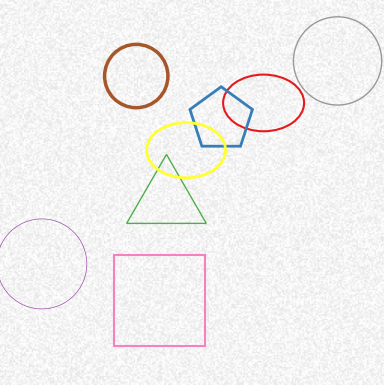[{"shape": "oval", "thickness": 1.5, "radius": 0.53, "center": [0.685, 0.733]}, {"shape": "pentagon", "thickness": 2, "radius": 0.43, "center": [0.574, 0.689]}, {"shape": "triangle", "thickness": 1, "radius": 0.6, "center": [0.432, 0.479]}, {"shape": "circle", "thickness": 0.5, "radius": 0.58, "center": [0.109, 0.315]}, {"shape": "oval", "thickness": 2, "radius": 0.51, "center": [0.483, 0.61]}, {"shape": "circle", "thickness": 2.5, "radius": 0.41, "center": [0.354, 0.802]}, {"shape": "square", "thickness": 1.5, "radius": 0.59, "center": [0.415, 0.22]}, {"shape": "circle", "thickness": 1, "radius": 0.57, "center": [0.877, 0.842]}]